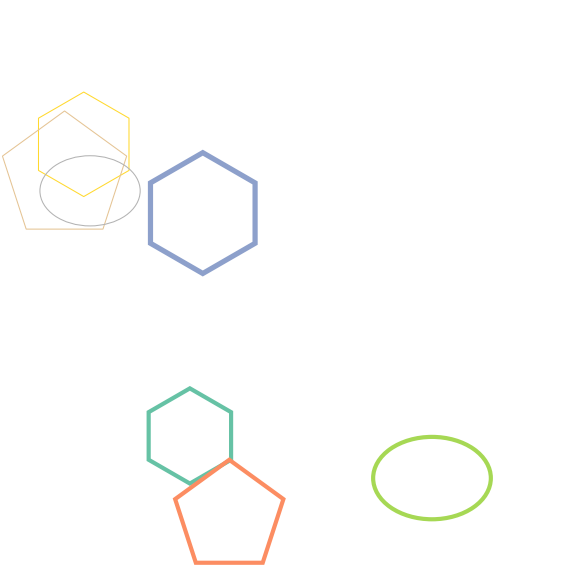[{"shape": "hexagon", "thickness": 2, "radius": 0.41, "center": [0.329, 0.244]}, {"shape": "pentagon", "thickness": 2, "radius": 0.49, "center": [0.397, 0.104]}, {"shape": "hexagon", "thickness": 2.5, "radius": 0.52, "center": [0.351, 0.63]}, {"shape": "oval", "thickness": 2, "radius": 0.51, "center": [0.748, 0.171]}, {"shape": "hexagon", "thickness": 0.5, "radius": 0.45, "center": [0.145, 0.749]}, {"shape": "pentagon", "thickness": 0.5, "radius": 0.57, "center": [0.112, 0.694]}, {"shape": "oval", "thickness": 0.5, "radius": 0.43, "center": [0.156, 0.669]}]